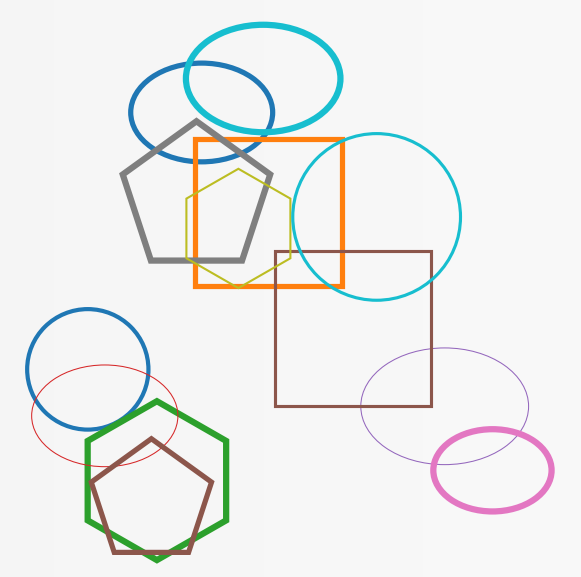[{"shape": "circle", "thickness": 2, "radius": 0.52, "center": [0.151, 0.36]}, {"shape": "oval", "thickness": 2.5, "radius": 0.61, "center": [0.347, 0.804]}, {"shape": "square", "thickness": 2.5, "radius": 0.64, "center": [0.462, 0.631]}, {"shape": "hexagon", "thickness": 3, "radius": 0.69, "center": [0.27, 0.167]}, {"shape": "oval", "thickness": 0.5, "radius": 0.63, "center": [0.18, 0.279]}, {"shape": "oval", "thickness": 0.5, "radius": 0.72, "center": [0.765, 0.296]}, {"shape": "square", "thickness": 1.5, "radius": 0.67, "center": [0.608, 0.431]}, {"shape": "pentagon", "thickness": 2.5, "radius": 0.54, "center": [0.26, 0.131]}, {"shape": "oval", "thickness": 3, "radius": 0.51, "center": [0.847, 0.185]}, {"shape": "pentagon", "thickness": 3, "radius": 0.67, "center": [0.338, 0.656]}, {"shape": "hexagon", "thickness": 1, "radius": 0.52, "center": [0.41, 0.604]}, {"shape": "oval", "thickness": 3, "radius": 0.66, "center": [0.453, 0.863]}, {"shape": "circle", "thickness": 1.5, "radius": 0.72, "center": [0.648, 0.624]}]